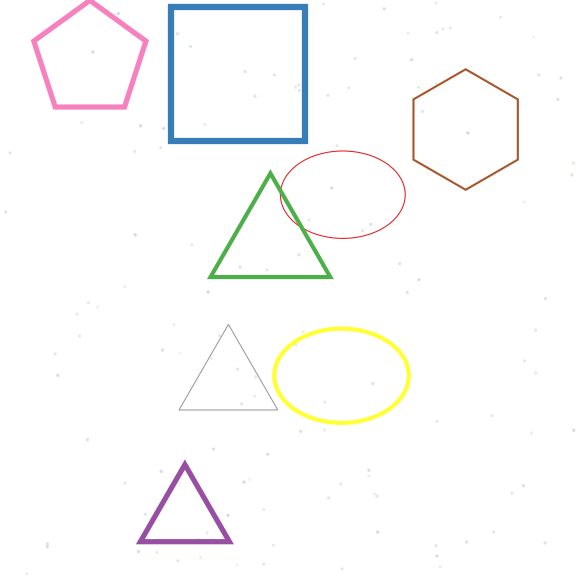[{"shape": "oval", "thickness": 0.5, "radius": 0.54, "center": [0.594, 0.662]}, {"shape": "square", "thickness": 3, "radius": 0.58, "center": [0.412, 0.871]}, {"shape": "triangle", "thickness": 2, "radius": 0.6, "center": [0.468, 0.579]}, {"shape": "triangle", "thickness": 2.5, "radius": 0.45, "center": [0.32, 0.106]}, {"shape": "oval", "thickness": 2, "radius": 0.58, "center": [0.591, 0.349]}, {"shape": "hexagon", "thickness": 1, "radius": 0.52, "center": [0.806, 0.775]}, {"shape": "pentagon", "thickness": 2.5, "radius": 0.51, "center": [0.156, 0.896]}, {"shape": "triangle", "thickness": 0.5, "radius": 0.49, "center": [0.396, 0.339]}]